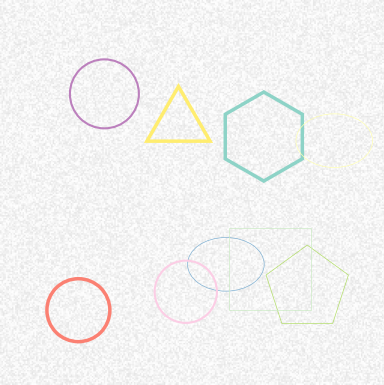[{"shape": "hexagon", "thickness": 2.5, "radius": 0.58, "center": [0.685, 0.645]}, {"shape": "oval", "thickness": 0.5, "radius": 0.5, "center": [0.868, 0.635]}, {"shape": "circle", "thickness": 2.5, "radius": 0.41, "center": [0.204, 0.194]}, {"shape": "oval", "thickness": 0.5, "radius": 0.5, "center": [0.587, 0.313]}, {"shape": "pentagon", "thickness": 0.5, "radius": 0.56, "center": [0.798, 0.251]}, {"shape": "circle", "thickness": 1.5, "radius": 0.4, "center": [0.483, 0.242]}, {"shape": "circle", "thickness": 1.5, "radius": 0.45, "center": [0.271, 0.756]}, {"shape": "square", "thickness": 0.5, "radius": 0.53, "center": [0.701, 0.302]}, {"shape": "triangle", "thickness": 2.5, "radius": 0.47, "center": [0.464, 0.681]}]